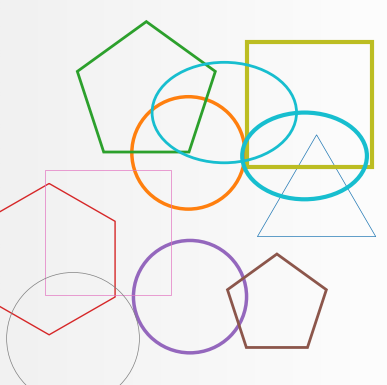[{"shape": "triangle", "thickness": 0.5, "radius": 0.88, "center": [0.817, 0.474]}, {"shape": "circle", "thickness": 2.5, "radius": 0.73, "center": [0.486, 0.603]}, {"shape": "pentagon", "thickness": 2, "radius": 0.94, "center": [0.378, 0.757]}, {"shape": "hexagon", "thickness": 1, "radius": 0.98, "center": [0.127, 0.327]}, {"shape": "circle", "thickness": 2.5, "radius": 0.73, "center": [0.49, 0.229]}, {"shape": "pentagon", "thickness": 2, "radius": 0.67, "center": [0.715, 0.206]}, {"shape": "square", "thickness": 0.5, "radius": 0.81, "center": [0.279, 0.396]}, {"shape": "circle", "thickness": 0.5, "radius": 0.86, "center": [0.188, 0.121]}, {"shape": "square", "thickness": 3, "radius": 0.81, "center": [0.799, 0.729]}, {"shape": "oval", "thickness": 3, "radius": 0.8, "center": [0.786, 0.595]}, {"shape": "oval", "thickness": 2, "radius": 0.93, "center": [0.579, 0.708]}]